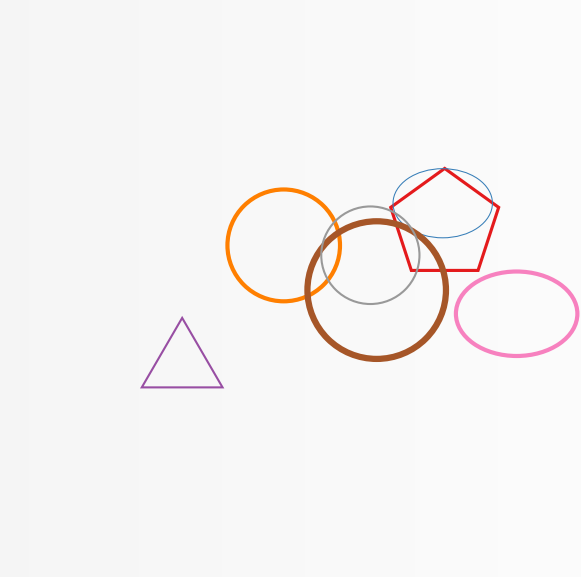[{"shape": "pentagon", "thickness": 1.5, "radius": 0.49, "center": [0.765, 0.61]}, {"shape": "oval", "thickness": 0.5, "radius": 0.43, "center": [0.762, 0.647]}, {"shape": "triangle", "thickness": 1, "radius": 0.4, "center": [0.313, 0.368]}, {"shape": "circle", "thickness": 2, "radius": 0.48, "center": [0.488, 0.574]}, {"shape": "circle", "thickness": 3, "radius": 0.6, "center": [0.648, 0.497]}, {"shape": "oval", "thickness": 2, "radius": 0.52, "center": [0.889, 0.456]}, {"shape": "circle", "thickness": 1, "radius": 0.42, "center": [0.637, 0.557]}]